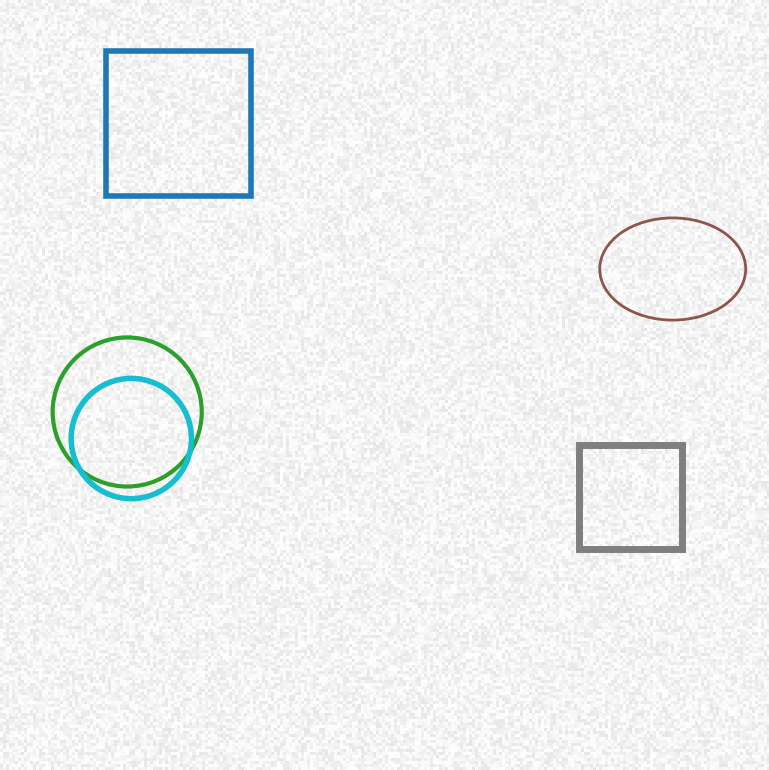[{"shape": "square", "thickness": 2, "radius": 0.47, "center": [0.232, 0.839]}, {"shape": "circle", "thickness": 1.5, "radius": 0.48, "center": [0.165, 0.465]}, {"shape": "oval", "thickness": 1, "radius": 0.47, "center": [0.874, 0.651]}, {"shape": "square", "thickness": 2.5, "radius": 0.34, "center": [0.819, 0.354]}, {"shape": "circle", "thickness": 2, "radius": 0.39, "center": [0.171, 0.43]}]